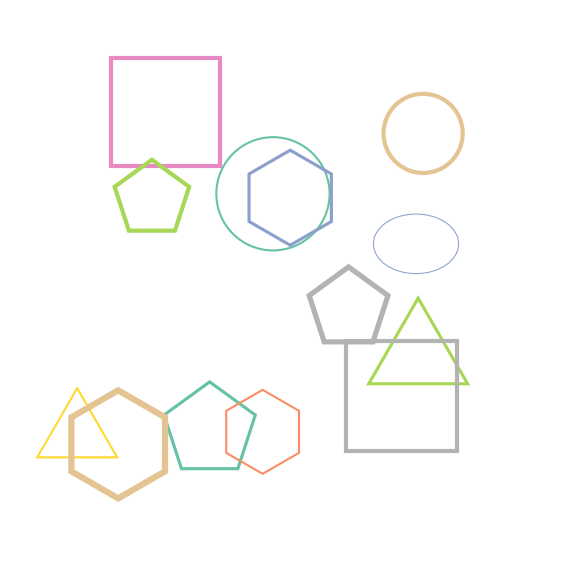[{"shape": "pentagon", "thickness": 1.5, "radius": 0.42, "center": [0.363, 0.255]}, {"shape": "circle", "thickness": 1, "radius": 0.49, "center": [0.473, 0.664]}, {"shape": "hexagon", "thickness": 1, "radius": 0.36, "center": [0.455, 0.251]}, {"shape": "oval", "thickness": 0.5, "radius": 0.37, "center": [0.72, 0.577]}, {"shape": "hexagon", "thickness": 1.5, "radius": 0.41, "center": [0.503, 0.657]}, {"shape": "square", "thickness": 2, "radius": 0.47, "center": [0.287, 0.805]}, {"shape": "triangle", "thickness": 1.5, "radius": 0.49, "center": [0.724, 0.384]}, {"shape": "pentagon", "thickness": 2, "radius": 0.34, "center": [0.263, 0.655]}, {"shape": "triangle", "thickness": 1, "radius": 0.4, "center": [0.134, 0.247]}, {"shape": "hexagon", "thickness": 3, "radius": 0.47, "center": [0.205, 0.23]}, {"shape": "circle", "thickness": 2, "radius": 0.34, "center": [0.733, 0.768]}, {"shape": "square", "thickness": 2, "radius": 0.48, "center": [0.695, 0.313]}, {"shape": "pentagon", "thickness": 2.5, "radius": 0.36, "center": [0.604, 0.465]}]